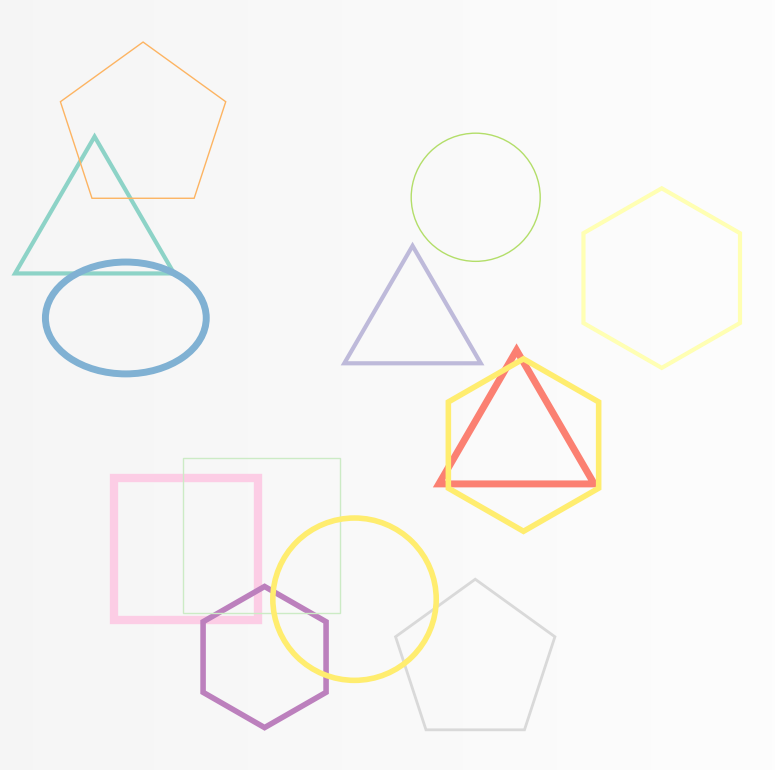[{"shape": "triangle", "thickness": 1.5, "radius": 0.59, "center": [0.122, 0.704]}, {"shape": "hexagon", "thickness": 1.5, "radius": 0.58, "center": [0.854, 0.639]}, {"shape": "triangle", "thickness": 1.5, "radius": 0.51, "center": [0.532, 0.579]}, {"shape": "triangle", "thickness": 2.5, "radius": 0.58, "center": [0.667, 0.429]}, {"shape": "oval", "thickness": 2.5, "radius": 0.52, "center": [0.162, 0.587]}, {"shape": "pentagon", "thickness": 0.5, "radius": 0.56, "center": [0.185, 0.833]}, {"shape": "circle", "thickness": 0.5, "radius": 0.42, "center": [0.614, 0.744]}, {"shape": "square", "thickness": 3, "radius": 0.46, "center": [0.24, 0.287]}, {"shape": "pentagon", "thickness": 1, "radius": 0.54, "center": [0.613, 0.14]}, {"shape": "hexagon", "thickness": 2, "radius": 0.46, "center": [0.341, 0.147]}, {"shape": "square", "thickness": 0.5, "radius": 0.51, "center": [0.337, 0.305]}, {"shape": "circle", "thickness": 2, "radius": 0.53, "center": [0.457, 0.222]}, {"shape": "hexagon", "thickness": 2, "radius": 0.56, "center": [0.675, 0.422]}]